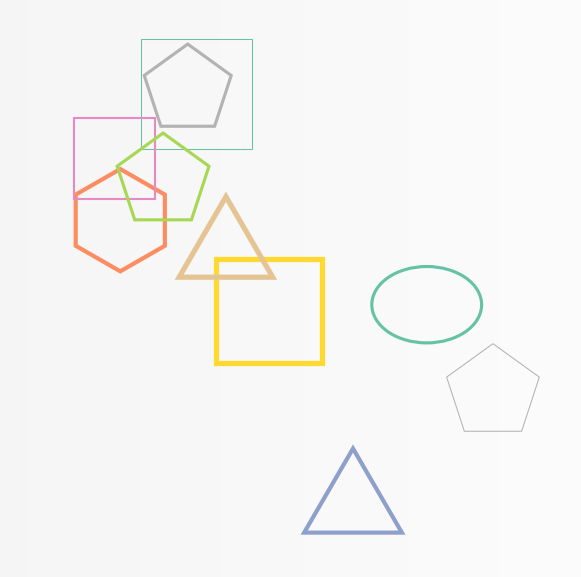[{"shape": "oval", "thickness": 1.5, "radius": 0.47, "center": [0.734, 0.472]}, {"shape": "square", "thickness": 0.5, "radius": 0.48, "center": [0.337, 0.836]}, {"shape": "hexagon", "thickness": 2, "radius": 0.44, "center": [0.207, 0.618]}, {"shape": "triangle", "thickness": 2, "radius": 0.49, "center": [0.607, 0.125]}, {"shape": "square", "thickness": 1, "radius": 0.35, "center": [0.197, 0.724]}, {"shape": "pentagon", "thickness": 1.5, "radius": 0.42, "center": [0.281, 0.686]}, {"shape": "square", "thickness": 2.5, "radius": 0.45, "center": [0.463, 0.461]}, {"shape": "triangle", "thickness": 2.5, "radius": 0.46, "center": [0.389, 0.566]}, {"shape": "pentagon", "thickness": 0.5, "radius": 0.42, "center": [0.848, 0.32]}, {"shape": "pentagon", "thickness": 1.5, "radius": 0.39, "center": [0.323, 0.844]}]